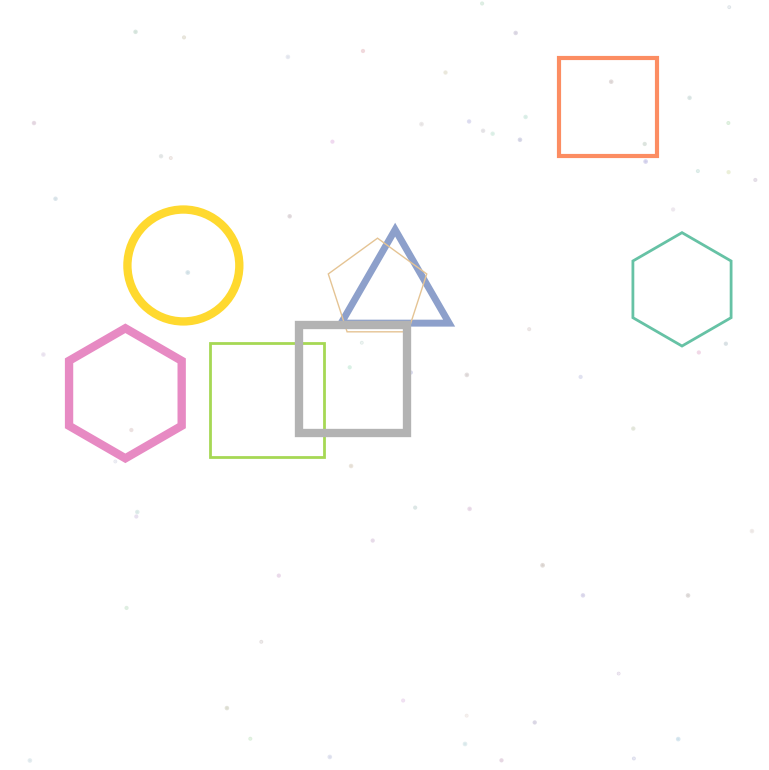[{"shape": "hexagon", "thickness": 1, "radius": 0.37, "center": [0.886, 0.624]}, {"shape": "square", "thickness": 1.5, "radius": 0.32, "center": [0.789, 0.861]}, {"shape": "triangle", "thickness": 2.5, "radius": 0.4, "center": [0.513, 0.621]}, {"shape": "hexagon", "thickness": 3, "radius": 0.42, "center": [0.163, 0.489]}, {"shape": "square", "thickness": 1, "radius": 0.37, "center": [0.347, 0.48]}, {"shape": "circle", "thickness": 3, "radius": 0.36, "center": [0.238, 0.655]}, {"shape": "pentagon", "thickness": 0.5, "radius": 0.34, "center": [0.49, 0.623]}, {"shape": "square", "thickness": 3, "radius": 0.35, "center": [0.459, 0.508]}]